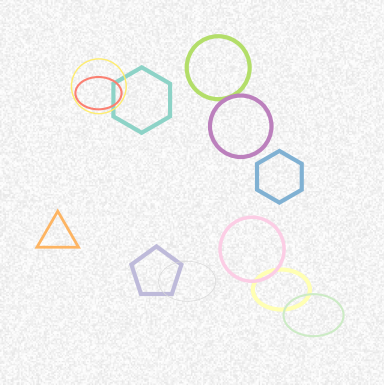[{"shape": "hexagon", "thickness": 3, "radius": 0.42, "center": [0.368, 0.74]}, {"shape": "oval", "thickness": 3, "radius": 0.37, "center": [0.731, 0.248]}, {"shape": "pentagon", "thickness": 3, "radius": 0.34, "center": [0.406, 0.292]}, {"shape": "oval", "thickness": 1.5, "radius": 0.3, "center": [0.256, 0.758]}, {"shape": "hexagon", "thickness": 3, "radius": 0.34, "center": [0.726, 0.541]}, {"shape": "triangle", "thickness": 2, "radius": 0.31, "center": [0.15, 0.389]}, {"shape": "circle", "thickness": 3, "radius": 0.41, "center": [0.567, 0.824]}, {"shape": "circle", "thickness": 2.5, "radius": 0.42, "center": [0.655, 0.353]}, {"shape": "oval", "thickness": 0.5, "radius": 0.37, "center": [0.486, 0.269]}, {"shape": "circle", "thickness": 3, "radius": 0.4, "center": [0.625, 0.672]}, {"shape": "oval", "thickness": 1.5, "radius": 0.39, "center": [0.814, 0.181]}, {"shape": "circle", "thickness": 1, "radius": 0.36, "center": [0.257, 0.776]}]